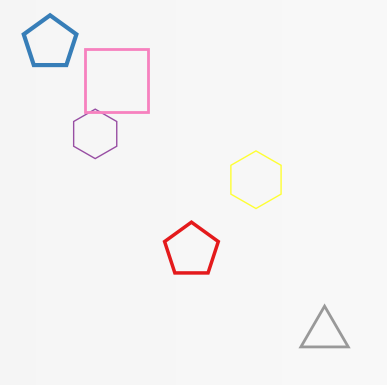[{"shape": "pentagon", "thickness": 2.5, "radius": 0.36, "center": [0.494, 0.35]}, {"shape": "pentagon", "thickness": 3, "radius": 0.36, "center": [0.129, 0.889]}, {"shape": "hexagon", "thickness": 1, "radius": 0.32, "center": [0.246, 0.652]}, {"shape": "hexagon", "thickness": 1, "radius": 0.37, "center": [0.661, 0.533]}, {"shape": "square", "thickness": 2, "radius": 0.41, "center": [0.3, 0.79]}, {"shape": "triangle", "thickness": 2, "radius": 0.35, "center": [0.838, 0.134]}]